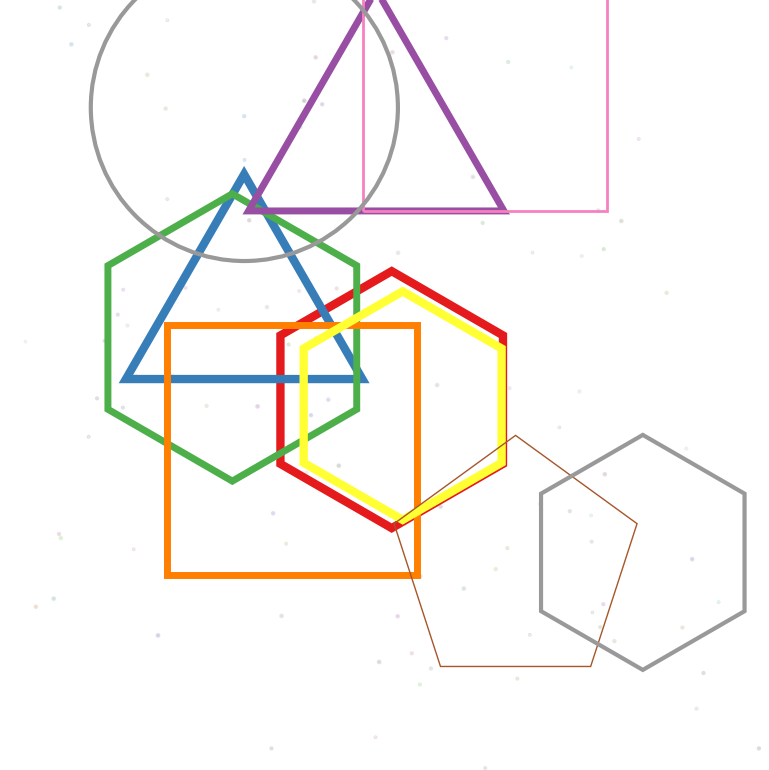[{"shape": "hexagon", "thickness": 3, "radius": 0.83, "center": [0.509, 0.481]}, {"shape": "triangle", "thickness": 3, "radius": 0.89, "center": [0.317, 0.596]}, {"shape": "hexagon", "thickness": 2.5, "radius": 0.93, "center": [0.302, 0.562]}, {"shape": "triangle", "thickness": 2.5, "radius": 0.96, "center": [0.489, 0.822]}, {"shape": "square", "thickness": 2.5, "radius": 0.81, "center": [0.379, 0.416]}, {"shape": "hexagon", "thickness": 3, "radius": 0.74, "center": [0.523, 0.473]}, {"shape": "pentagon", "thickness": 0.5, "radius": 0.83, "center": [0.67, 0.269]}, {"shape": "square", "thickness": 1, "radius": 0.79, "center": [0.63, 0.884]}, {"shape": "circle", "thickness": 1.5, "radius": 1.0, "center": [0.317, 0.86]}, {"shape": "hexagon", "thickness": 1.5, "radius": 0.76, "center": [0.835, 0.283]}]